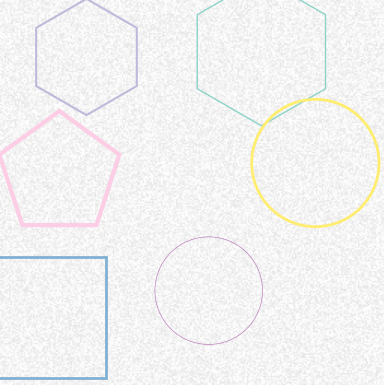[{"shape": "hexagon", "thickness": 1, "radius": 0.96, "center": [0.679, 0.866]}, {"shape": "hexagon", "thickness": 1.5, "radius": 0.75, "center": [0.225, 0.852]}, {"shape": "square", "thickness": 2, "radius": 0.79, "center": [0.118, 0.175]}, {"shape": "pentagon", "thickness": 3, "radius": 0.82, "center": [0.154, 0.548]}, {"shape": "circle", "thickness": 0.5, "radius": 0.7, "center": [0.542, 0.245]}, {"shape": "circle", "thickness": 2, "radius": 0.83, "center": [0.819, 0.577]}]